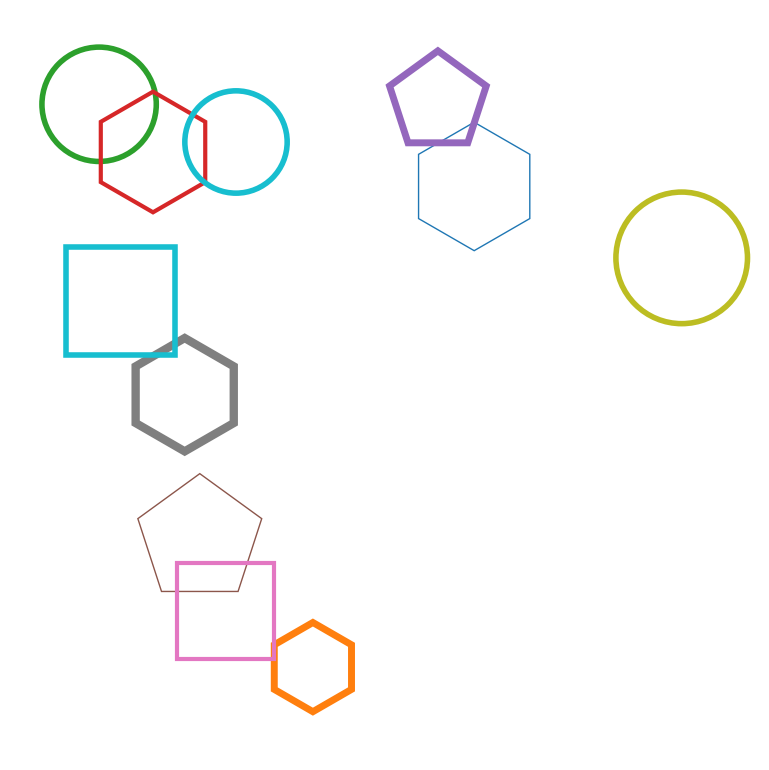[{"shape": "hexagon", "thickness": 0.5, "radius": 0.42, "center": [0.616, 0.758]}, {"shape": "hexagon", "thickness": 2.5, "radius": 0.29, "center": [0.406, 0.134]}, {"shape": "circle", "thickness": 2, "radius": 0.37, "center": [0.129, 0.865]}, {"shape": "hexagon", "thickness": 1.5, "radius": 0.39, "center": [0.199, 0.803]}, {"shape": "pentagon", "thickness": 2.5, "radius": 0.33, "center": [0.569, 0.868]}, {"shape": "pentagon", "thickness": 0.5, "radius": 0.42, "center": [0.259, 0.3]}, {"shape": "square", "thickness": 1.5, "radius": 0.31, "center": [0.293, 0.207]}, {"shape": "hexagon", "thickness": 3, "radius": 0.37, "center": [0.24, 0.487]}, {"shape": "circle", "thickness": 2, "radius": 0.43, "center": [0.885, 0.665]}, {"shape": "square", "thickness": 2, "radius": 0.35, "center": [0.157, 0.609]}, {"shape": "circle", "thickness": 2, "radius": 0.33, "center": [0.306, 0.816]}]